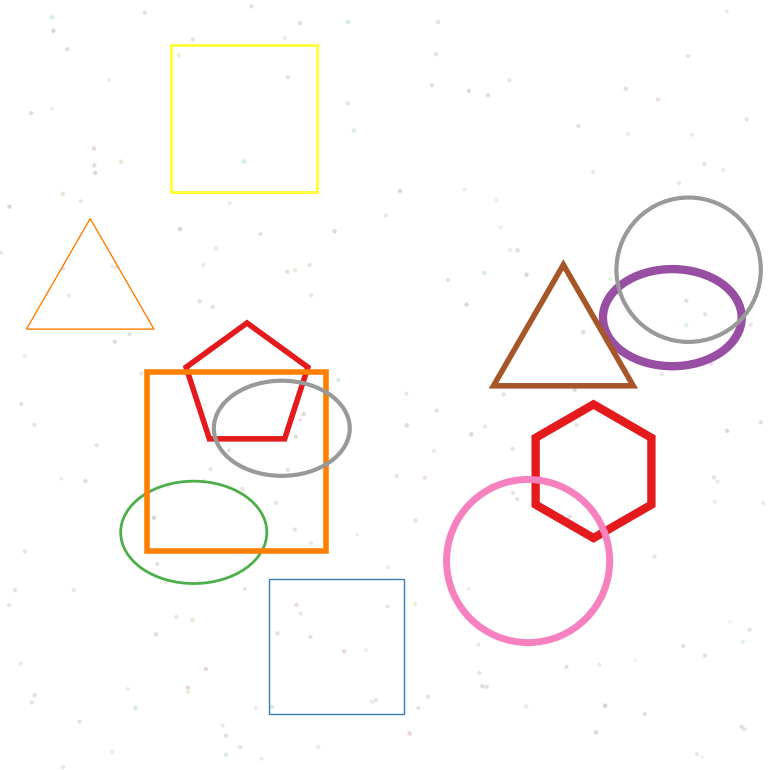[{"shape": "hexagon", "thickness": 3, "radius": 0.43, "center": [0.771, 0.388]}, {"shape": "pentagon", "thickness": 2, "radius": 0.42, "center": [0.321, 0.497]}, {"shape": "square", "thickness": 0.5, "radius": 0.44, "center": [0.437, 0.16]}, {"shape": "oval", "thickness": 1, "radius": 0.47, "center": [0.252, 0.309]}, {"shape": "oval", "thickness": 3, "radius": 0.45, "center": [0.873, 0.587]}, {"shape": "triangle", "thickness": 0.5, "radius": 0.48, "center": [0.117, 0.62]}, {"shape": "square", "thickness": 2, "radius": 0.58, "center": [0.307, 0.4]}, {"shape": "square", "thickness": 1, "radius": 0.48, "center": [0.317, 0.847]}, {"shape": "triangle", "thickness": 2, "radius": 0.52, "center": [0.732, 0.551]}, {"shape": "circle", "thickness": 2.5, "radius": 0.53, "center": [0.686, 0.271]}, {"shape": "circle", "thickness": 1.5, "radius": 0.47, "center": [0.894, 0.65]}, {"shape": "oval", "thickness": 1.5, "radius": 0.44, "center": [0.366, 0.444]}]